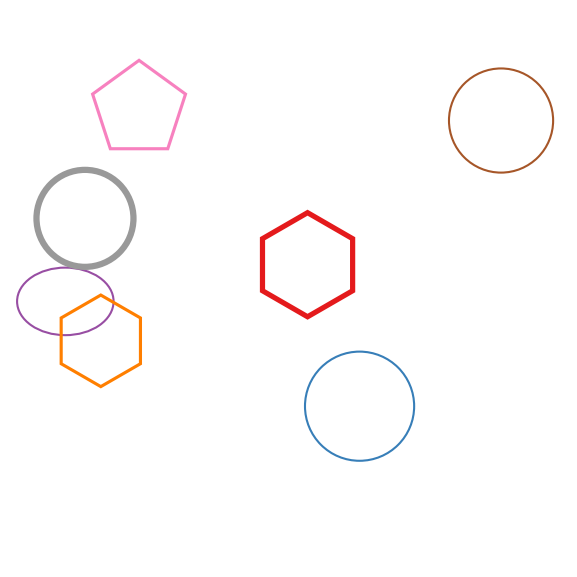[{"shape": "hexagon", "thickness": 2.5, "radius": 0.45, "center": [0.533, 0.541]}, {"shape": "circle", "thickness": 1, "radius": 0.47, "center": [0.623, 0.296]}, {"shape": "oval", "thickness": 1, "radius": 0.42, "center": [0.113, 0.477]}, {"shape": "hexagon", "thickness": 1.5, "radius": 0.4, "center": [0.175, 0.409]}, {"shape": "circle", "thickness": 1, "radius": 0.45, "center": [0.868, 0.79]}, {"shape": "pentagon", "thickness": 1.5, "radius": 0.42, "center": [0.241, 0.81]}, {"shape": "circle", "thickness": 3, "radius": 0.42, "center": [0.147, 0.621]}]